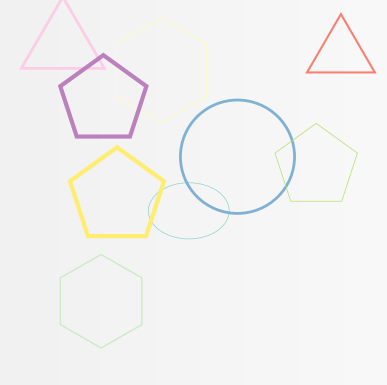[{"shape": "oval", "thickness": 0.5, "radius": 0.52, "center": [0.487, 0.452]}, {"shape": "hexagon", "thickness": 0.5, "radius": 0.68, "center": [0.416, 0.818]}, {"shape": "triangle", "thickness": 1.5, "radius": 0.5, "center": [0.88, 0.862]}, {"shape": "circle", "thickness": 2, "radius": 0.74, "center": [0.613, 0.593]}, {"shape": "pentagon", "thickness": 0.5, "radius": 0.56, "center": [0.816, 0.568]}, {"shape": "triangle", "thickness": 2, "radius": 0.62, "center": [0.162, 0.884]}, {"shape": "pentagon", "thickness": 3, "radius": 0.58, "center": [0.267, 0.74]}, {"shape": "hexagon", "thickness": 1, "radius": 0.61, "center": [0.261, 0.218]}, {"shape": "pentagon", "thickness": 3, "radius": 0.64, "center": [0.302, 0.49]}]